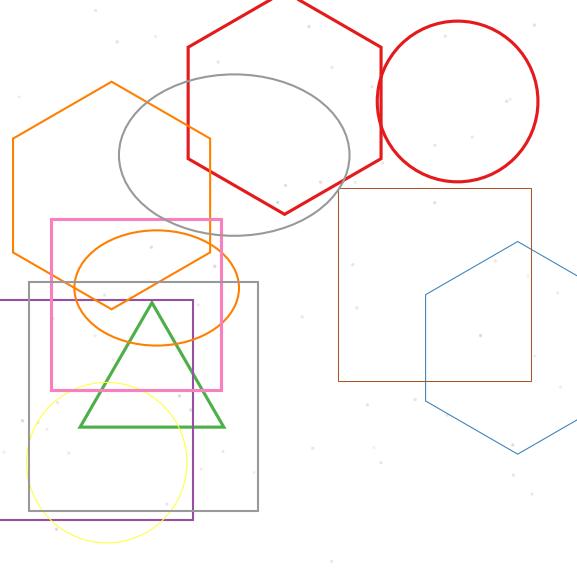[{"shape": "hexagon", "thickness": 1.5, "radius": 0.96, "center": [0.493, 0.821]}, {"shape": "circle", "thickness": 1.5, "radius": 0.7, "center": [0.792, 0.823]}, {"shape": "hexagon", "thickness": 0.5, "radius": 0.92, "center": [0.896, 0.397]}, {"shape": "triangle", "thickness": 1.5, "radius": 0.72, "center": [0.263, 0.331]}, {"shape": "square", "thickness": 1, "radius": 0.95, "center": [0.145, 0.289]}, {"shape": "oval", "thickness": 1, "radius": 0.71, "center": [0.271, 0.5]}, {"shape": "hexagon", "thickness": 1, "radius": 0.99, "center": [0.193, 0.661]}, {"shape": "circle", "thickness": 0.5, "radius": 0.69, "center": [0.185, 0.198]}, {"shape": "square", "thickness": 0.5, "radius": 0.84, "center": [0.753, 0.506]}, {"shape": "square", "thickness": 1.5, "radius": 0.74, "center": [0.236, 0.471]}, {"shape": "oval", "thickness": 1, "radius": 1.0, "center": [0.406, 0.731]}, {"shape": "square", "thickness": 1, "radius": 0.99, "center": [0.249, 0.312]}]